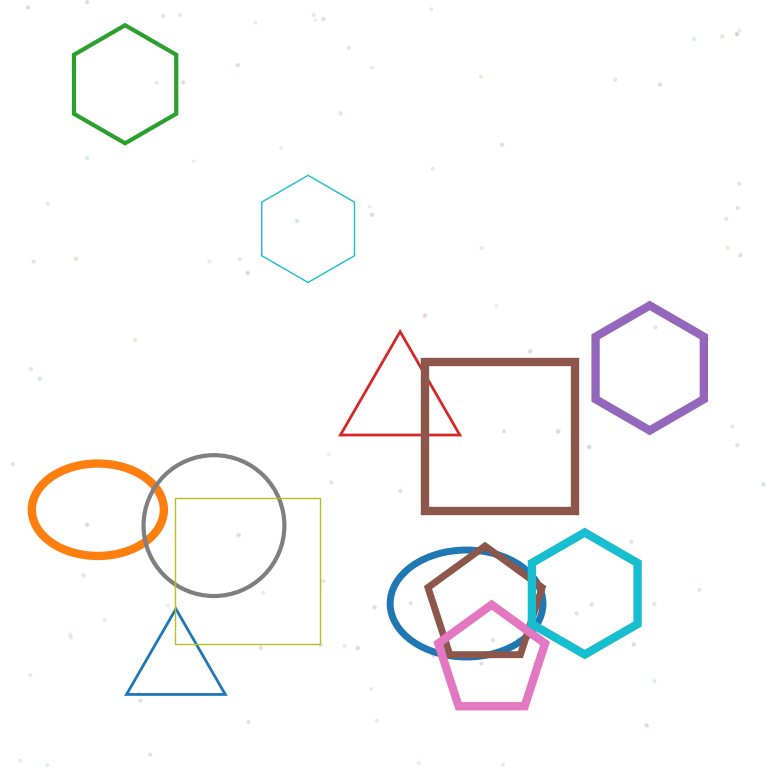[{"shape": "oval", "thickness": 2.5, "radius": 0.5, "center": [0.606, 0.216]}, {"shape": "triangle", "thickness": 1, "radius": 0.37, "center": [0.228, 0.135]}, {"shape": "oval", "thickness": 3, "radius": 0.43, "center": [0.127, 0.338]}, {"shape": "hexagon", "thickness": 1.5, "radius": 0.38, "center": [0.162, 0.891]}, {"shape": "triangle", "thickness": 1, "radius": 0.45, "center": [0.52, 0.48]}, {"shape": "hexagon", "thickness": 3, "radius": 0.41, "center": [0.844, 0.522]}, {"shape": "pentagon", "thickness": 2.5, "radius": 0.39, "center": [0.63, 0.213]}, {"shape": "square", "thickness": 3, "radius": 0.49, "center": [0.65, 0.433]}, {"shape": "pentagon", "thickness": 3, "radius": 0.36, "center": [0.639, 0.142]}, {"shape": "circle", "thickness": 1.5, "radius": 0.46, "center": [0.278, 0.317]}, {"shape": "square", "thickness": 0.5, "radius": 0.47, "center": [0.321, 0.259]}, {"shape": "hexagon", "thickness": 0.5, "radius": 0.35, "center": [0.4, 0.703]}, {"shape": "hexagon", "thickness": 3, "radius": 0.4, "center": [0.759, 0.229]}]